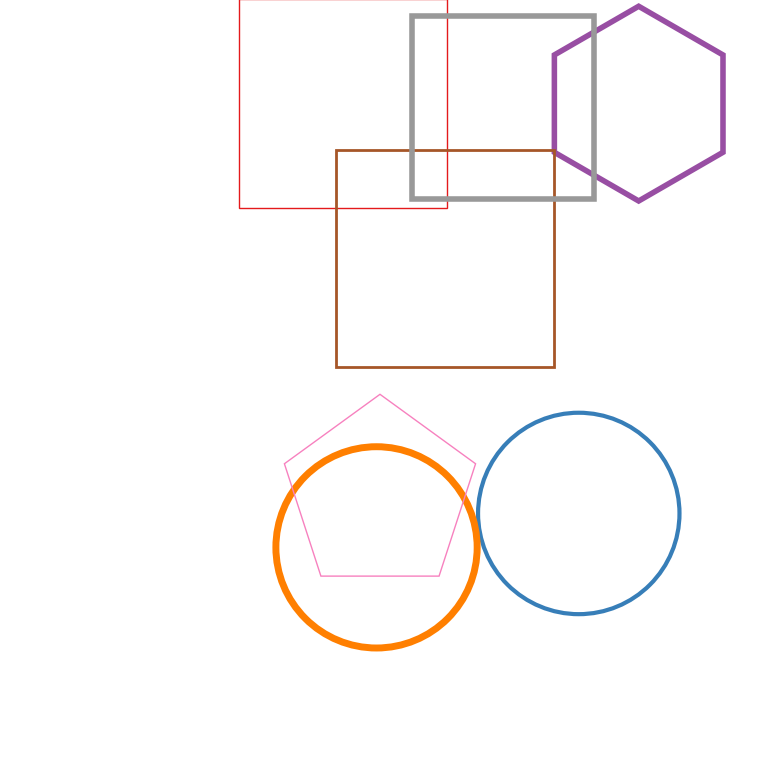[{"shape": "square", "thickness": 0.5, "radius": 0.68, "center": [0.446, 0.865]}, {"shape": "circle", "thickness": 1.5, "radius": 0.65, "center": [0.752, 0.333]}, {"shape": "hexagon", "thickness": 2, "radius": 0.63, "center": [0.829, 0.865]}, {"shape": "circle", "thickness": 2.5, "radius": 0.65, "center": [0.489, 0.289]}, {"shape": "square", "thickness": 1, "radius": 0.71, "center": [0.578, 0.664]}, {"shape": "pentagon", "thickness": 0.5, "radius": 0.65, "center": [0.493, 0.357]}, {"shape": "square", "thickness": 2, "radius": 0.59, "center": [0.653, 0.86]}]